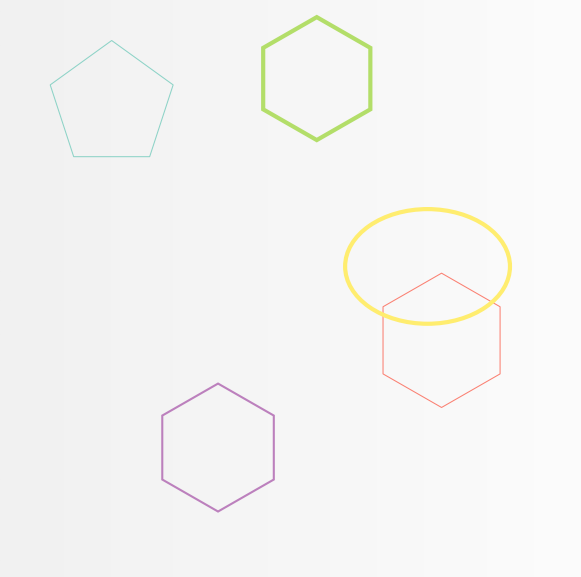[{"shape": "pentagon", "thickness": 0.5, "radius": 0.56, "center": [0.192, 0.818]}, {"shape": "hexagon", "thickness": 0.5, "radius": 0.58, "center": [0.76, 0.41]}, {"shape": "hexagon", "thickness": 2, "radius": 0.53, "center": [0.545, 0.863]}, {"shape": "hexagon", "thickness": 1, "radius": 0.55, "center": [0.375, 0.224]}, {"shape": "oval", "thickness": 2, "radius": 0.71, "center": [0.736, 0.538]}]